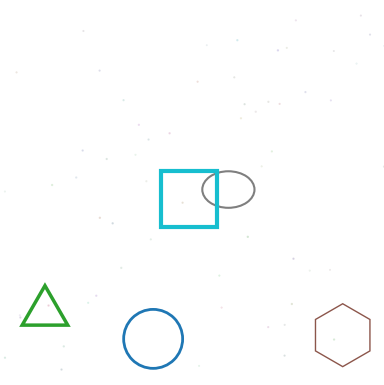[{"shape": "circle", "thickness": 2, "radius": 0.38, "center": [0.398, 0.12]}, {"shape": "triangle", "thickness": 2.5, "radius": 0.34, "center": [0.117, 0.19]}, {"shape": "hexagon", "thickness": 1, "radius": 0.41, "center": [0.89, 0.129]}, {"shape": "oval", "thickness": 1.5, "radius": 0.34, "center": [0.593, 0.508]}, {"shape": "square", "thickness": 3, "radius": 0.36, "center": [0.491, 0.484]}]